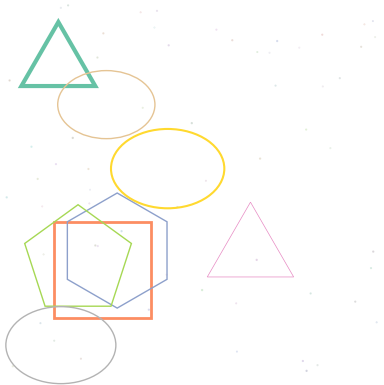[{"shape": "triangle", "thickness": 3, "radius": 0.55, "center": [0.152, 0.832]}, {"shape": "square", "thickness": 2, "radius": 0.63, "center": [0.266, 0.298]}, {"shape": "hexagon", "thickness": 1, "radius": 0.75, "center": [0.304, 0.349]}, {"shape": "triangle", "thickness": 0.5, "radius": 0.65, "center": [0.651, 0.345]}, {"shape": "pentagon", "thickness": 1, "radius": 0.73, "center": [0.203, 0.323]}, {"shape": "oval", "thickness": 1.5, "radius": 0.74, "center": [0.435, 0.562]}, {"shape": "oval", "thickness": 1, "radius": 0.63, "center": [0.276, 0.728]}, {"shape": "oval", "thickness": 1, "radius": 0.71, "center": [0.158, 0.104]}]